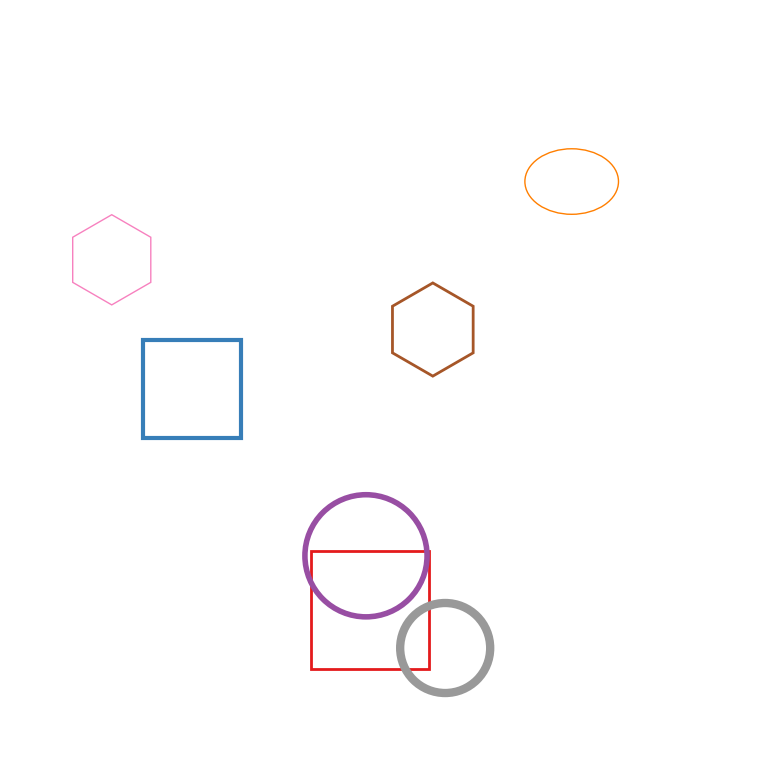[{"shape": "square", "thickness": 1, "radius": 0.38, "center": [0.48, 0.208]}, {"shape": "square", "thickness": 1.5, "radius": 0.32, "center": [0.25, 0.494]}, {"shape": "circle", "thickness": 2, "radius": 0.4, "center": [0.475, 0.278]}, {"shape": "oval", "thickness": 0.5, "radius": 0.3, "center": [0.742, 0.764]}, {"shape": "hexagon", "thickness": 1, "radius": 0.3, "center": [0.562, 0.572]}, {"shape": "hexagon", "thickness": 0.5, "radius": 0.29, "center": [0.145, 0.663]}, {"shape": "circle", "thickness": 3, "radius": 0.29, "center": [0.578, 0.158]}]